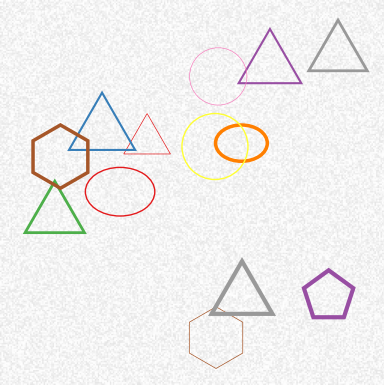[{"shape": "triangle", "thickness": 0.5, "radius": 0.35, "center": [0.382, 0.635]}, {"shape": "oval", "thickness": 1, "radius": 0.45, "center": [0.312, 0.502]}, {"shape": "triangle", "thickness": 1.5, "radius": 0.5, "center": [0.265, 0.66]}, {"shape": "triangle", "thickness": 2, "radius": 0.45, "center": [0.142, 0.44]}, {"shape": "triangle", "thickness": 1.5, "radius": 0.47, "center": [0.701, 0.831]}, {"shape": "pentagon", "thickness": 3, "radius": 0.34, "center": [0.854, 0.231]}, {"shape": "oval", "thickness": 2.5, "radius": 0.34, "center": [0.627, 0.628]}, {"shape": "circle", "thickness": 1, "radius": 0.43, "center": [0.558, 0.619]}, {"shape": "hexagon", "thickness": 2.5, "radius": 0.41, "center": [0.157, 0.593]}, {"shape": "hexagon", "thickness": 0.5, "radius": 0.4, "center": [0.561, 0.123]}, {"shape": "circle", "thickness": 0.5, "radius": 0.37, "center": [0.567, 0.802]}, {"shape": "triangle", "thickness": 2, "radius": 0.44, "center": [0.878, 0.86]}, {"shape": "triangle", "thickness": 3, "radius": 0.46, "center": [0.629, 0.23]}]